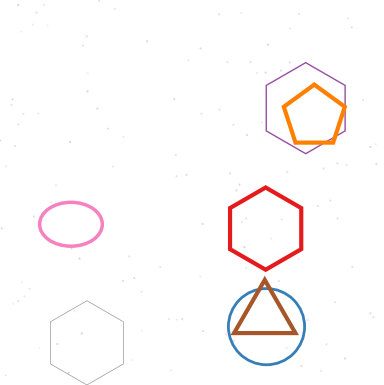[{"shape": "hexagon", "thickness": 3, "radius": 0.53, "center": [0.69, 0.406]}, {"shape": "circle", "thickness": 2, "radius": 0.49, "center": [0.692, 0.152]}, {"shape": "hexagon", "thickness": 1, "radius": 0.59, "center": [0.794, 0.719]}, {"shape": "pentagon", "thickness": 3, "radius": 0.42, "center": [0.816, 0.697]}, {"shape": "triangle", "thickness": 3, "radius": 0.46, "center": [0.688, 0.181]}, {"shape": "oval", "thickness": 2.5, "radius": 0.41, "center": [0.184, 0.418]}, {"shape": "hexagon", "thickness": 0.5, "radius": 0.55, "center": [0.226, 0.109]}]